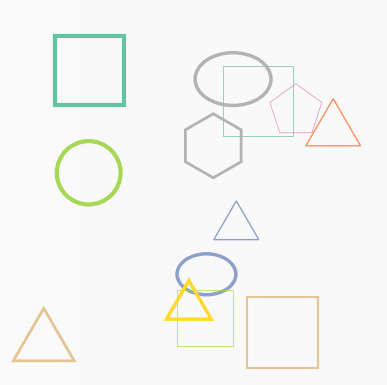[{"shape": "square", "thickness": 0.5, "radius": 0.45, "center": [0.665, 0.737]}, {"shape": "square", "thickness": 3, "radius": 0.44, "center": [0.231, 0.817]}, {"shape": "triangle", "thickness": 1, "radius": 0.41, "center": [0.86, 0.662]}, {"shape": "triangle", "thickness": 1, "radius": 0.34, "center": [0.61, 0.411]}, {"shape": "oval", "thickness": 2.5, "radius": 0.38, "center": [0.533, 0.288]}, {"shape": "pentagon", "thickness": 0.5, "radius": 0.35, "center": [0.763, 0.712]}, {"shape": "square", "thickness": 0.5, "radius": 0.36, "center": [0.529, 0.174]}, {"shape": "circle", "thickness": 3, "radius": 0.41, "center": [0.229, 0.551]}, {"shape": "triangle", "thickness": 2.5, "radius": 0.33, "center": [0.487, 0.204]}, {"shape": "square", "thickness": 1.5, "radius": 0.46, "center": [0.729, 0.137]}, {"shape": "triangle", "thickness": 2, "radius": 0.45, "center": [0.113, 0.108]}, {"shape": "hexagon", "thickness": 2, "radius": 0.42, "center": [0.55, 0.621]}, {"shape": "oval", "thickness": 2.5, "radius": 0.49, "center": [0.601, 0.795]}]